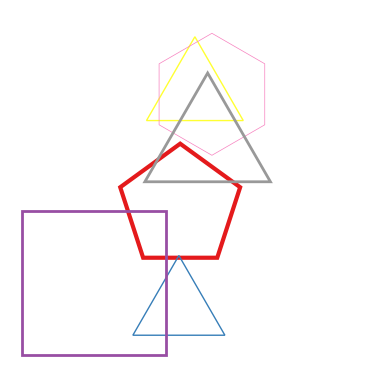[{"shape": "pentagon", "thickness": 3, "radius": 0.82, "center": [0.468, 0.463]}, {"shape": "triangle", "thickness": 1, "radius": 0.69, "center": [0.465, 0.198]}, {"shape": "square", "thickness": 2, "radius": 0.93, "center": [0.244, 0.264]}, {"shape": "triangle", "thickness": 1, "radius": 0.73, "center": [0.506, 0.759]}, {"shape": "hexagon", "thickness": 0.5, "radius": 0.79, "center": [0.55, 0.755]}, {"shape": "triangle", "thickness": 2, "radius": 0.94, "center": [0.539, 0.622]}]